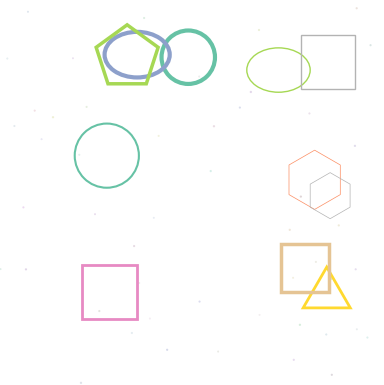[{"shape": "circle", "thickness": 1.5, "radius": 0.42, "center": [0.277, 0.596]}, {"shape": "circle", "thickness": 3, "radius": 0.35, "center": [0.489, 0.851]}, {"shape": "hexagon", "thickness": 0.5, "radius": 0.38, "center": [0.817, 0.533]}, {"shape": "oval", "thickness": 3, "radius": 0.42, "center": [0.356, 0.858]}, {"shape": "square", "thickness": 2, "radius": 0.35, "center": [0.284, 0.241]}, {"shape": "pentagon", "thickness": 2.5, "radius": 0.42, "center": [0.33, 0.851]}, {"shape": "oval", "thickness": 1, "radius": 0.41, "center": [0.723, 0.818]}, {"shape": "triangle", "thickness": 2, "radius": 0.35, "center": [0.849, 0.236]}, {"shape": "square", "thickness": 2.5, "radius": 0.31, "center": [0.793, 0.304]}, {"shape": "hexagon", "thickness": 0.5, "radius": 0.3, "center": [0.858, 0.492]}, {"shape": "square", "thickness": 1, "radius": 0.35, "center": [0.852, 0.839]}]